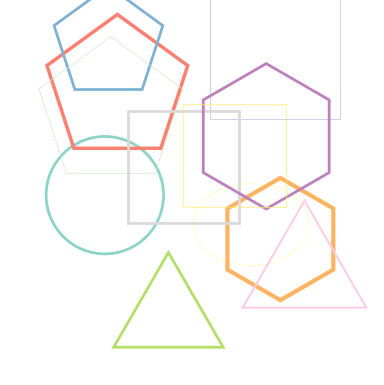[{"shape": "circle", "thickness": 2, "radius": 0.76, "center": [0.272, 0.493]}, {"shape": "oval", "thickness": 0.5, "radius": 0.76, "center": [0.652, 0.417]}, {"shape": "square", "thickness": 0.5, "radius": 0.84, "center": [0.714, 0.86]}, {"shape": "pentagon", "thickness": 2.5, "radius": 0.96, "center": [0.305, 0.77]}, {"shape": "pentagon", "thickness": 2, "radius": 0.74, "center": [0.282, 0.888]}, {"shape": "hexagon", "thickness": 3, "radius": 0.79, "center": [0.728, 0.379]}, {"shape": "triangle", "thickness": 2, "radius": 0.82, "center": [0.437, 0.18]}, {"shape": "triangle", "thickness": 1.5, "radius": 0.93, "center": [0.791, 0.294]}, {"shape": "square", "thickness": 2, "radius": 0.72, "center": [0.476, 0.566]}, {"shape": "hexagon", "thickness": 2, "radius": 0.94, "center": [0.691, 0.646]}, {"shape": "pentagon", "thickness": 0.5, "radius": 0.98, "center": [0.288, 0.708]}, {"shape": "square", "thickness": 0.5, "radius": 0.67, "center": [0.609, 0.595]}]